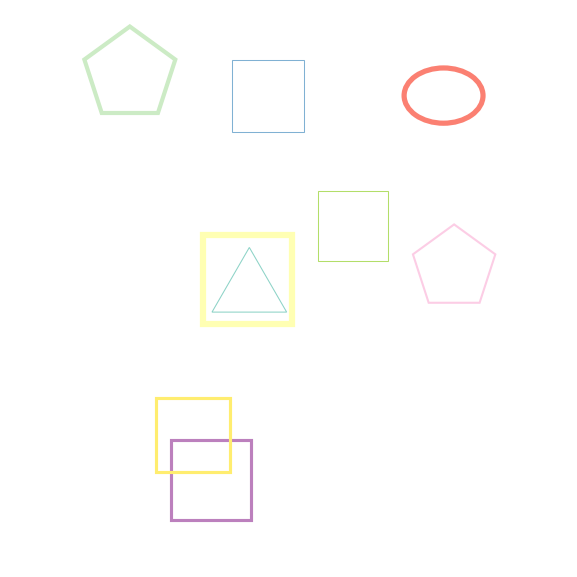[{"shape": "triangle", "thickness": 0.5, "radius": 0.37, "center": [0.432, 0.496]}, {"shape": "square", "thickness": 3, "radius": 0.39, "center": [0.429, 0.515]}, {"shape": "oval", "thickness": 2.5, "radius": 0.34, "center": [0.768, 0.834]}, {"shape": "square", "thickness": 0.5, "radius": 0.31, "center": [0.463, 0.833]}, {"shape": "square", "thickness": 0.5, "radius": 0.3, "center": [0.611, 0.607]}, {"shape": "pentagon", "thickness": 1, "radius": 0.38, "center": [0.786, 0.536]}, {"shape": "square", "thickness": 1.5, "radius": 0.35, "center": [0.365, 0.168]}, {"shape": "pentagon", "thickness": 2, "radius": 0.41, "center": [0.225, 0.87]}, {"shape": "square", "thickness": 1.5, "radius": 0.32, "center": [0.334, 0.246]}]